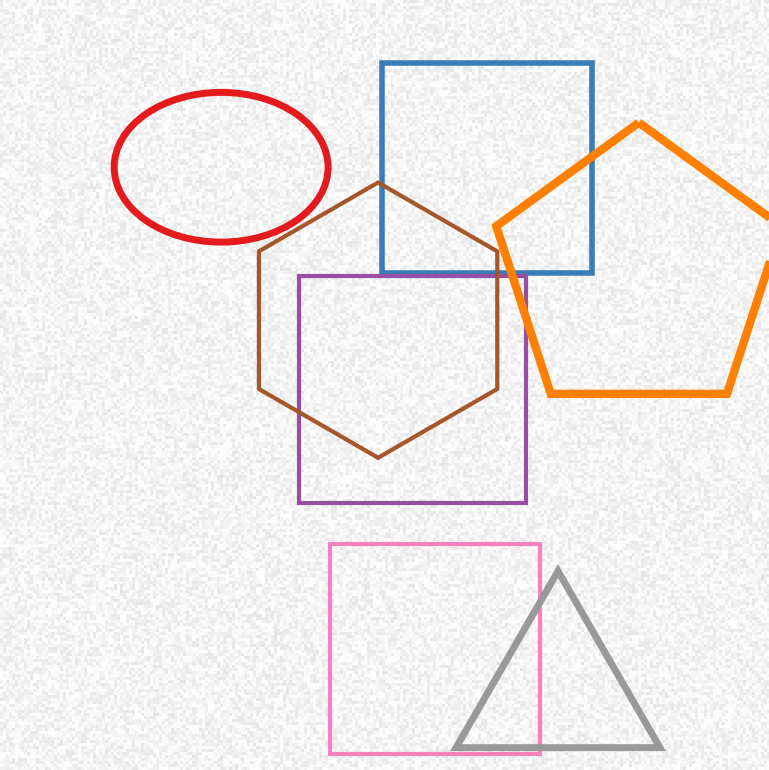[{"shape": "oval", "thickness": 2.5, "radius": 0.69, "center": [0.287, 0.783]}, {"shape": "square", "thickness": 2, "radius": 0.68, "center": [0.632, 0.781]}, {"shape": "square", "thickness": 1.5, "radius": 0.74, "center": [0.535, 0.495]}, {"shape": "pentagon", "thickness": 3, "radius": 0.97, "center": [0.83, 0.646]}, {"shape": "hexagon", "thickness": 1.5, "radius": 0.89, "center": [0.491, 0.584]}, {"shape": "square", "thickness": 1.5, "radius": 0.68, "center": [0.565, 0.157]}, {"shape": "triangle", "thickness": 2.5, "radius": 0.76, "center": [0.725, 0.105]}]